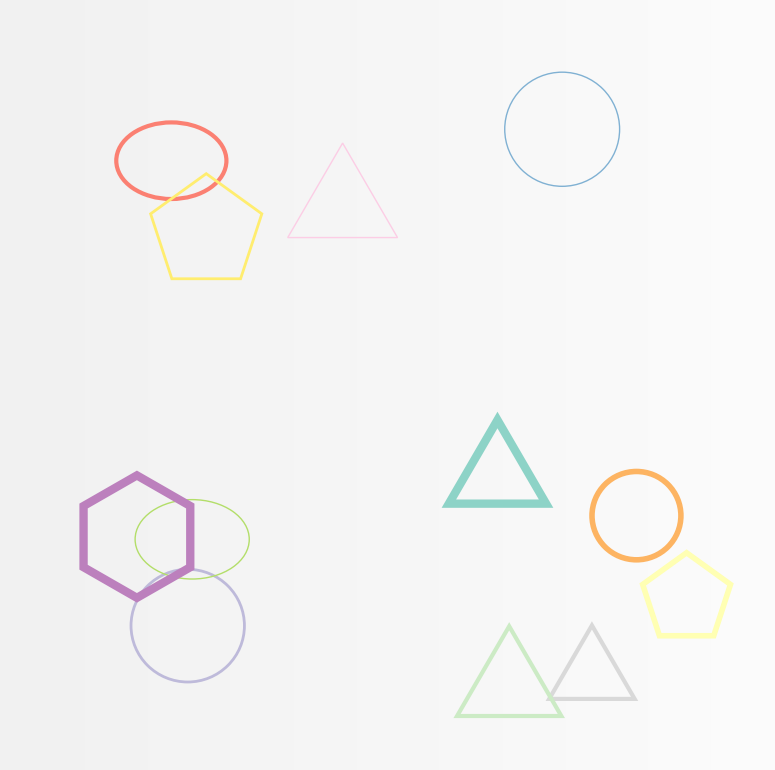[{"shape": "triangle", "thickness": 3, "radius": 0.36, "center": [0.642, 0.382]}, {"shape": "pentagon", "thickness": 2, "radius": 0.3, "center": [0.886, 0.223]}, {"shape": "circle", "thickness": 1, "radius": 0.37, "center": [0.242, 0.187]}, {"shape": "oval", "thickness": 1.5, "radius": 0.36, "center": [0.221, 0.791]}, {"shape": "circle", "thickness": 0.5, "radius": 0.37, "center": [0.725, 0.832]}, {"shape": "circle", "thickness": 2, "radius": 0.29, "center": [0.821, 0.33]}, {"shape": "oval", "thickness": 0.5, "radius": 0.37, "center": [0.248, 0.3]}, {"shape": "triangle", "thickness": 0.5, "radius": 0.41, "center": [0.442, 0.732]}, {"shape": "triangle", "thickness": 1.5, "radius": 0.32, "center": [0.764, 0.124]}, {"shape": "hexagon", "thickness": 3, "radius": 0.4, "center": [0.177, 0.303]}, {"shape": "triangle", "thickness": 1.5, "radius": 0.39, "center": [0.657, 0.109]}, {"shape": "pentagon", "thickness": 1, "radius": 0.38, "center": [0.266, 0.699]}]